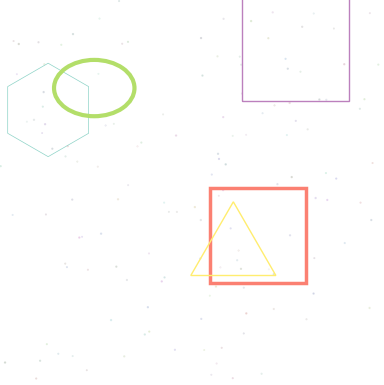[{"shape": "hexagon", "thickness": 0.5, "radius": 0.61, "center": [0.125, 0.714]}, {"shape": "square", "thickness": 2.5, "radius": 0.62, "center": [0.67, 0.389]}, {"shape": "oval", "thickness": 3, "radius": 0.52, "center": [0.245, 0.771]}, {"shape": "square", "thickness": 1, "radius": 0.69, "center": [0.768, 0.876]}, {"shape": "triangle", "thickness": 1, "radius": 0.64, "center": [0.606, 0.348]}]